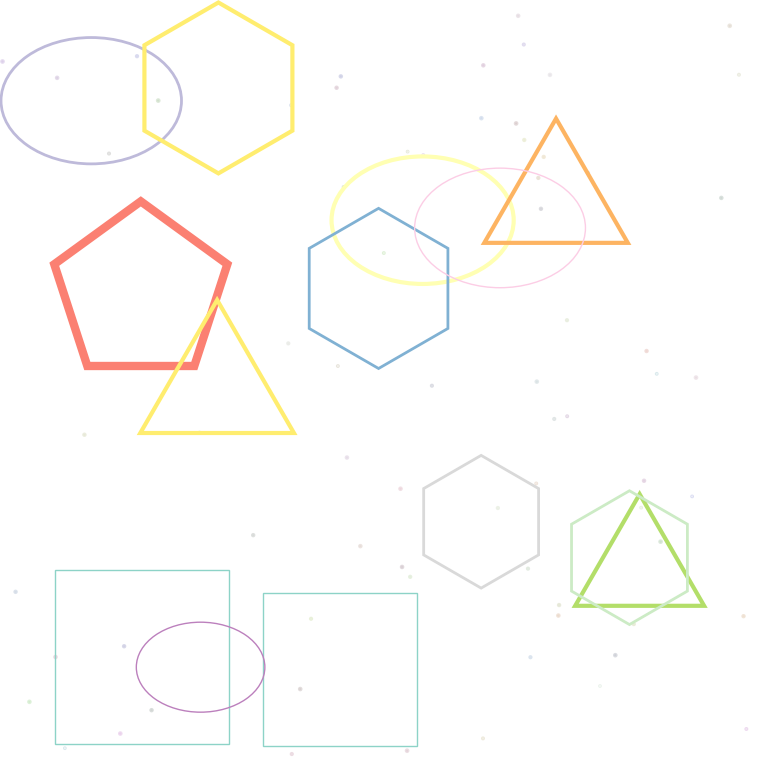[{"shape": "square", "thickness": 0.5, "radius": 0.57, "center": [0.184, 0.147]}, {"shape": "square", "thickness": 0.5, "radius": 0.5, "center": [0.442, 0.13]}, {"shape": "oval", "thickness": 1.5, "radius": 0.59, "center": [0.549, 0.714]}, {"shape": "oval", "thickness": 1, "radius": 0.59, "center": [0.119, 0.869]}, {"shape": "pentagon", "thickness": 3, "radius": 0.59, "center": [0.183, 0.62]}, {"shape": "hexagon", "thickness": 1, "radius": 0.52, "center": [0.492, 0.625]}, {"shape": "triangle", "thickness": 1.5, "radius": 0.54, "center": [0.722, 0.738]}, {"shape": "triangle", "thickness": 1.5, "radius": 0.48, "center": [0.831, 0.262]}, {"shape": "oval", "thickness": 0.5, "radius": 0.55, "center": [0.649, 0.704]}, {"shape": "hexagon", "thickness": 1, "radius": 0.43, "center": [0.625, 0.322]}, {"shape": "oval", "thickness": 0.5, "radius": 0.42, "center": [0.261, 0.134]}, {"shape": "hexagon", "thickness": 1, "radius": 0.43, "center": [0.817, 0.276]}, {"shape": "hexagon", "thickness": 1.5, "radius": 0.55, "center": [0.284, 0.886]}, {"shape": "triangle", "thickness": 1.5, "radius": 0.58, "center": [0.282, 0.495]}]